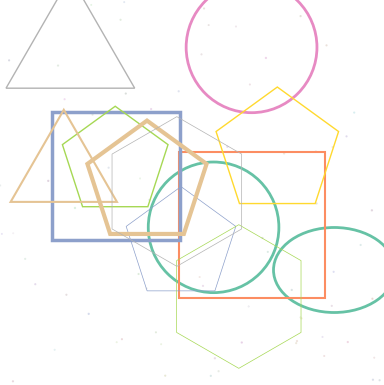[{"shape": "oval", "thickness": 2, "radius": 0.79, "center": [0.868, 0.299]}, {"shape": "circle", "thickness": 2, "radius": 0.85, "center": [0.555, 0.41]}, {"shape": "square", "thickness": 1.5, "radius": 0.95, "center": [0.655, 0.415]}, {"shape": "square", "thickness": 2.5, "radius": 0.83, "center": [0.301, 0.542]}, {"shape": "pentagon", "thickness": 0.5, "radius": 0.75, "center": [0.47, 0.366]}, {"shape": "circle", "thickness": 2, "radius": 0.85, "center": [0.653, 0.877]}, {"shape": "hexagon", "thickness": 0.5, "radius": 0.93, "center": [0.62, 0.23]}, {"shape": "pentagon", "thickness": 1, "radius": 0.72, "center": [0.299, 0.58]}, {"shape": "pentagon", "thickness": 1, "radius": 0.84, "center": [0.72, 0.607]}, {"shape": "pentagon", "thickness": 3, "radius": 0.81, "center": [0.382, 0.524]}, {"shape": "triangle", "thickness": 1.5, "radius": 0.8, "center": [0.166, 0.555]}, {"shape": "triangle", "thickness": 1, "radius": 0.96, "center": [0.183, 0.867]}, {"shape": "hexagon", "thickness": 0.5, "radius": 0.97, "center": [0.459, 0.503]}]